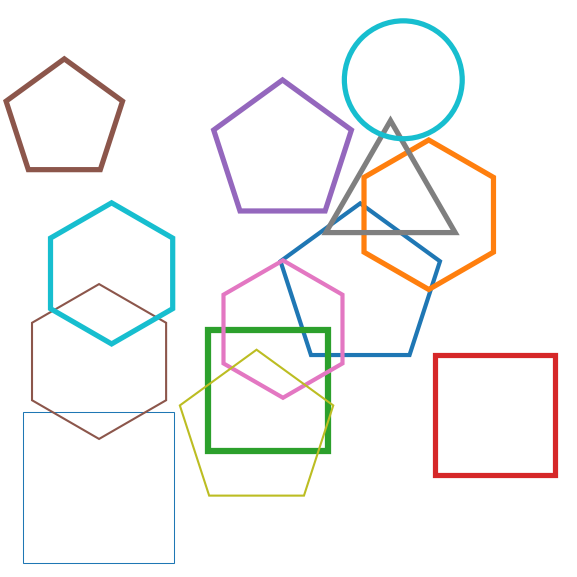[{"shape": "square", "thickness": 0.5, "radius": 0.65, "center": [0.171, 0.155]}, {"shape": "pentagon", "thickness": 2, "radius": 0.73, "center": [0.624, 0.502]}, {"shape": "hexagon", "thickness": 2.5, "radius": 0.65, "center": [0.742, 0.627]}, {"shape": "square", "thickness": 3, "radius": 0.52, "center": [0.464, 0.322]}, {"shape": "square", "thickness": 2.5, "radius": 0.52, "center": [0.857, 0.28]}, {"shape": "pentagon", "thickness": 2.5, "radius": 0.63, "center": [0.489, 0.735]}, {"shape": "pentagon", "thickness": 2.5, "radius": 0.53, "center": [0.111, 0.791]}, {"shape": "hexagon", "thickness": 1, "radius": 0.67, "center": [0.172, 0.373]}, {"shape": "hexagon", "thickness": 2, "radius": 0.59, "center": [0.49, 0.429]}, {"shape": "triangle", "thickness": 2.5, "radius": 0.65, "center": [0.676, 0.661]}, {"shape": "pentagon", "thickness": 1, "radius": 0.7, "center": [0.444, 0.254]}, {"shape": "circle", "thickness": 2.5, "radius": 0.51, "center": [0.698, 0.861]}, {"shape": "hexagon", "thickness": 2.5, "radius": 0.61, "center": [0.193, 0.526]}]